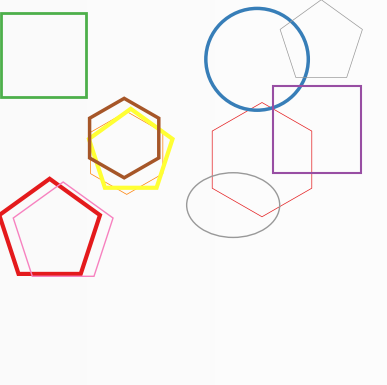[{"shape": "pentagon", "thickness": 3, "radius": 0.68, "center": [0.128, 0.399]}, {"shape": "hexagon", "thickness": 0.5, "radius": 0.74, "center": [0.676, 0.585]}, {"shape": "circle", "thickness": 2.5, "radius": 0.66, "center": [0.663, 0.846]}, {"shape": "square", "thickness": 2, "radius": 0.55, "center": [0.113, 0.858]}, {"shape": "square", "thickness": 1.5, "radius": 0.57, "center": [0.817, 0.663]}, {"shape": "hexagon", "thickness": 0.5, "radius": 0.54, "center": [0.327, 0.603]}, {"shape": "pentagon", "thickness": 3, "radius": 0.57, "center": [0.337, 0.604]}, {"shape": "hexagon", "thickness": 2.5, "radius": 0.52, "center": [0.32, 0.641]}, {"shape": "pentagon", "thickness": 1, "radius": 0.68, "center": [0.163, 0.392]}, {"shape": "oval", "thickness": 1, "radius": 0.6, "center": [0.602, 0.467]}, {"shape": "pentagon", "thickness": 0.5, "radius": 0.56, "center": [0.829, 0.889]}]